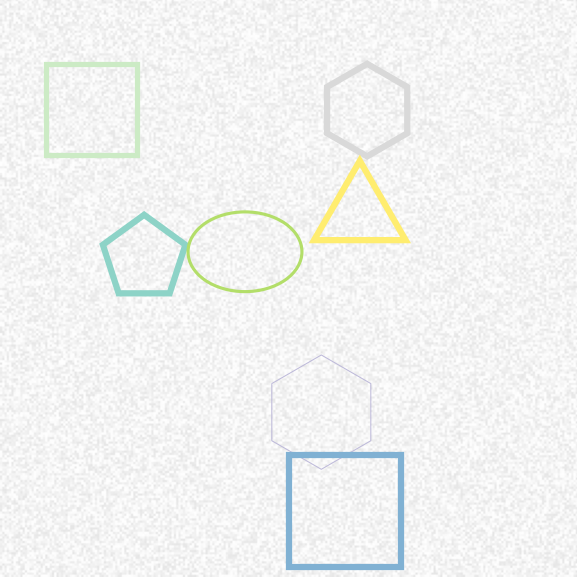[{"shape": "pentagon", "thickness": 3, "radius": 0.38, "center": [0.25, 0.552]}, {"shape": "hexagon", "thickness": 0.5, "radius": 0.49, "center": [0.556, 0.285]}, {"shape": "square", "thickness": 3, "radius": 0.48, "center": [0.598, 0.113]}, {"shape": "oval", "thickness": 1.5, "radius": 0.49, "center": [0.424, 0.563]}, {"shape": "hexagon", "thickness": 3, "radius": 0.4, "center": [0.636, 0.809]}, {"shape": "square", "thickness": 2.5, "radius": 0.39, "center": [0.159, 0.809]}, {"shape": "triangle", "thickness": 3, "radius": 0.46, "center": [0.623, 0.629]}]